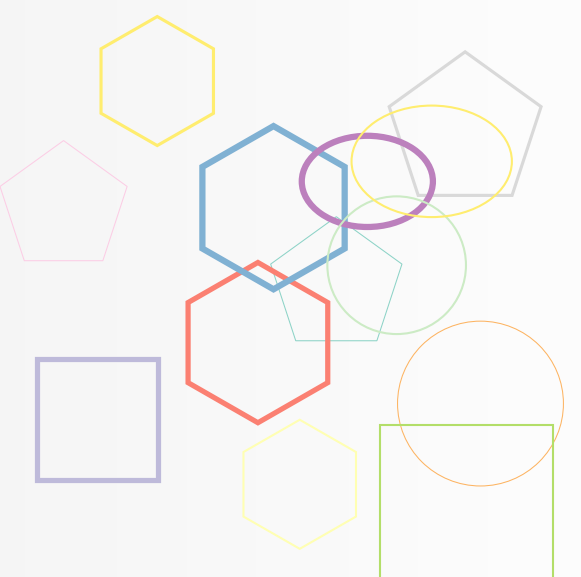[{"shape": "pentagon", "thickness": 0.5, "radius": 0.59, "center": [0.579, 0.505]}, {"shape": "hexagon", "thickness": 1, "radius": 0.56, "center": [0.516, 0.161]}, {"shape": "square", "thickness": 2.5, "radius": 0.52, "center": [0.168, 0.272]}, {"shape": "hexagon", "thickness": 2.5, "radius": 0.69, "center": [0.444, 0.406]}, {"shape": "hexagon", "thickness": 3, "radius": 0.71, "center": [0.471, 0.639]}, {"shape": "circle", "thickness": 0.5, "radius": 0.71, "center": [0.827, 0.3]}, {"shape": "square", "thickness": 1, "radius": 0.74, "center": [0.803, 0.115]}, {"shape": "pentagon", "thickness": 0.5, "radius": 0.57, "center": [0.109, 0.641]}, {"shape": "pentagon", "thickness": 1.5, "radius": 0.69, "center": [0.8, 0.772]}, {"shape": "oval", "thickness": 3, "radius": 0.56, "center": [0.632, 0.685]}, {"shape": "circle", "thickness": 1, "radius": 0.6, "center": [0.682, 0.54]}, {"shape": "oval", "thickness": 1, "radius": 0.69, "center": [0.743, 0.72]}, {"shape": "hexagon", "thickness": 1.5, "radius": 0.56, "center": [0.271, 0.859]}]